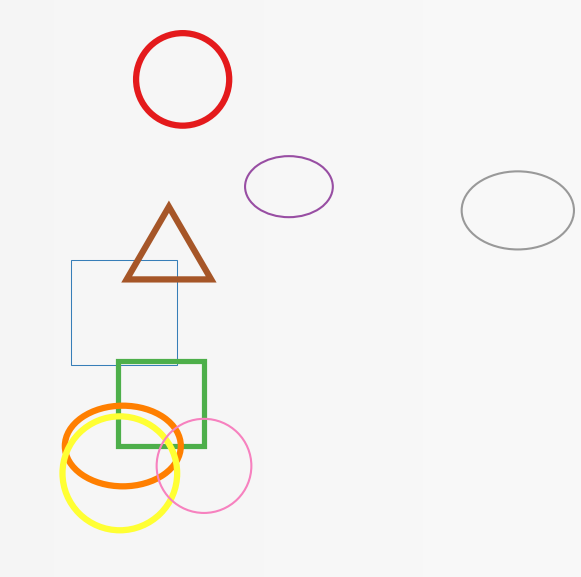[{"shape": "circle", "thickness": 3, "radius": 0.4, "center": [0.314, 0.862]}, {"shape": "square", "thickness": 0.5, "radius": 0.46, "center": [0.214, 0.458]}, {"shape": "square", "thickness": 2.5, "radius": 0.37, "center": [0.277, 0.3]}, {"shape": "oval", "thickness": 1, "radius": 0.38, "center": [0.497, 0.676]}, {"shape": "oval", "thickness": 3, "radius": 0.5, "center": [0.211, 0.227]}, {"shape": "circle", "thickness": 3, "radius": 0.49, "center": [0.206, 0.18]}, {"shape": "triangle", "thickness": 3, "radius": 0.42, "center": [0.291, 0.557]}, {"shape": "circle", "thickness": 1, "radius": 0.41, "center": [0.351, 0.192]}, {"shape": "oval", "thickness": 1, "radius": 0.48, "center": [0.891, 0.635]}]